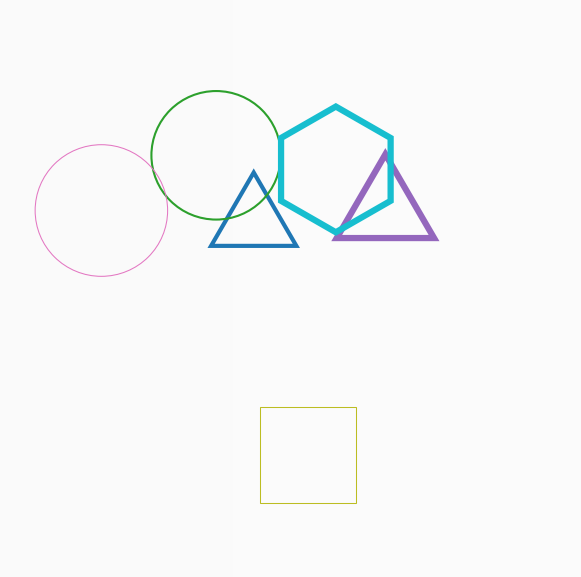[{"shape": "triangle", "thickness": 2, "radius": 0.42, "center": [0.437, 0.616]}, {"shape": "circle", "thickness": 1, "radius": 0.56, "center": [0.372, 0.73]}, {"shape": "triangle", "thickness": 3, "radius": 0.48, "center": [0.663, 0.635]}, {"shape": "circle", "thickness": 0.5, "radius": 0.57, "center": [0.174, 0.635]}, {"shape": "square", "thickness": 0.5, "radius": 0.41, "center": [0.531, 0.212]}, {"shape": "hexagon", "thickness": 3, "radius": 0.54, "center": [0.578, 0.706]}]